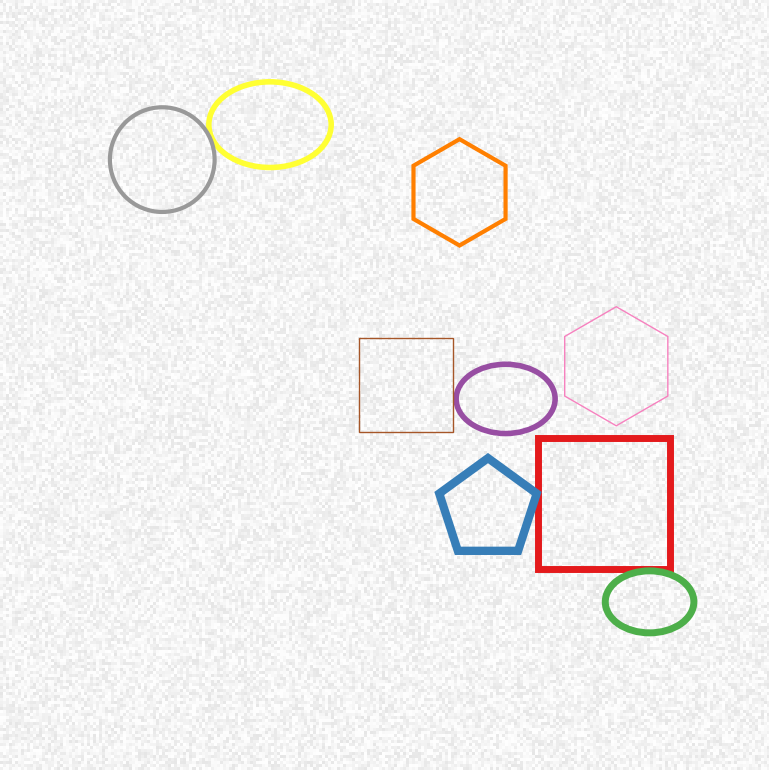[{"shape": "square", "thickness": 2.5, "radius": 0.43, "center": [0.784, 0.346]}, {"shape": "pentagon", "thickness": 3, "radius": 0.33, "center": [0.634, 0.339]}, {"shape": "oval", "thickness": 2.5, "radius": 0.29, "center": [0.844, 0.218]}, {"shape": "oval", "thickness": 2, "radius": 0.32, "center": [0.657, 0.482]}, {"shape": "hexagon", "thickness": 1.5, "radius": 0.35, "center": [0.597, 0.75]}, {"shape": "oval", "thickness": 2, "radius": 0.4, "center": [0.351, 0.838]}, {"shape": "square", "thickness": 0.5, "radius": 0.3, "center": [0.527, 0.5]}, {"shape": "hexagon", "thickness": 0.5, "radius": 0.39, "center": [0.8, 0.524]}, {"shape": "circle", "thickness": 1.5, "radius": 0.34, "center": [0.211, 0.793]}]